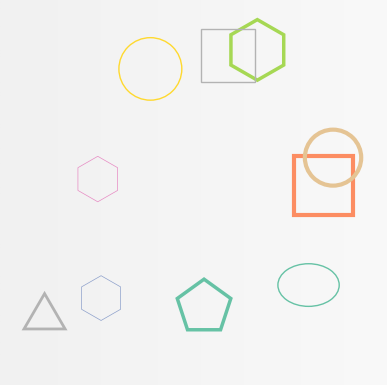[{"shape": "pentagon", "thickness": 2.5, "radius": 0.36, "center": [0.527, 0.202]}, {"shape": "oval", "thickness": 1, "radius": 0.4, "center": [0.796, 0.26]}, {"shape": "square", "thickness": 3, "radius": 0.38, "center": [0.834, 0.518]}, {"shape": "hexagon", "thickness": 0.5, "radius": 0.29, "center": [0.261, 0.226]}, {"shape": "hexagon", "thickness": 0.5, "radius": 0.3, "center": [0.252, 0.535]}, {"shape": "hexagon", "thickness": 2.5, "radius": 0.39, "center": [0.664, 0.87]}, {"shape": "circle", "thickness": 1, "radius": 0.41, "center": [0.388, 0.821]}, {"shape": "circle", "thickness": 3, "radius": 0.36, "center": [0.859, 0.591]}, {"shape": "triangle", "thickness": 2, "radius": 0.31, "center": [0.115, 0.176]}, {"shape": "square", "thickness": 1, "radius": 0.35, "center": [0.589, 0.856]}]